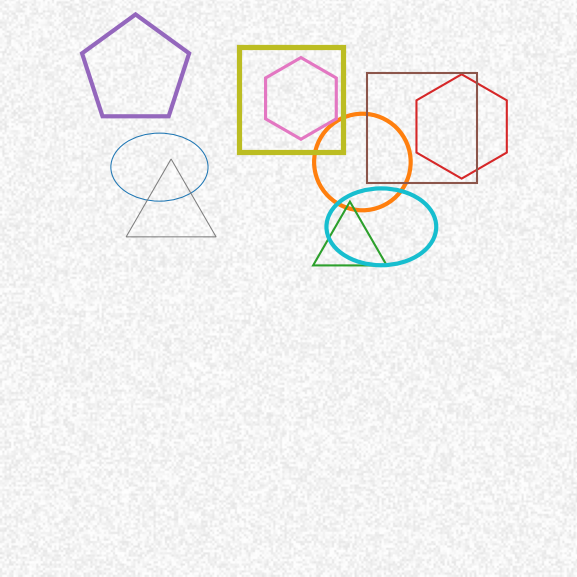[{"shape": "oval", "thickness": 0.5, "radius": 0.42, "center": [0.276, 0.71]}, {"shape": "circle", "thickness": 2, "radius": 0.42, "center": [0.628, 0.719]}, {"shape": "triangle", "thickness": 1, "radius": 0.37, "center": [0.606, 0.576]}, {"shape": "hexagon", "thickness": 1, "radius": 0.45, "center": [0.799, 0.78]}, {"shape": "pentagon", "thickness": 2, "radius": 0.49, "center": [0.235, 0.877]}, {"shape": "square", "thickness": 1, "radius": 0.48, "center": [0.731, 0.778]}, {"shape": "hexagon", "thickness": 1.5, "radius": 0.35, "center": [0.521, 0.829]}, {"shape": "triangle", "thickness": 0.5, "radius": 0.45, "center": [0.296, 0.634]}, {"shape": "square", "thickness": 2.5, "radius": 0.45, "center": [0.504, 0.827]}, {"shape": "oval", "thickness": 2, "radius": 0.48, "center": [0.66, 0.606]}]